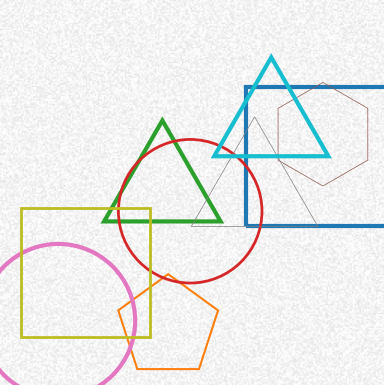[{"shape": "square", "thickness": 3, "radius": 0.91, "center": [0.821, 0.594]}, {"shape": "pentagon", "thickness": 1.5, "radius": 0.68, "center": [0.437, 0.152]}, {"shape": "triangle", "thickness": 3, "radius": 0.87, "center": [0.422, 0.512]}, {"shape": "circle", "thickness": 2, "radius": 0.93, "center": [0.494, 0.451]}, {"shape": "hexagon", "thickness": 0.5, "radius": 0.67, "center": [0.839, 0.651]}, {"shape": "circle", "thickness": 3, "radius": 1.0, "center": [0.152, 0.167]}, {"shape": "triangle", "thickness": 0.5, "radius": 0.95, "center": [0.661, 0.507]}, {"shape": "square", "thickness": 2, "radius": 0.84, "center": [0.222, 0.292]}, {"shape": "triangle", "thickness": 3, "radius": 0.86, "center": [0.705, 0.68]}]